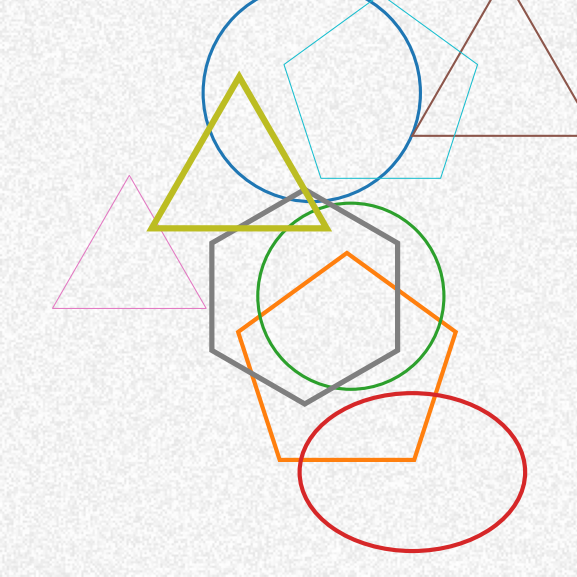[{"shape": "circle", "thickness": 1.5, "radius": 0.94, "center": [0.54, 0.838]}, {"shape": "pentagon", "thickness": 2, "radius": 0.99, "center": [0.601, 0.363]}, {"shape": "circle", "thickness": 1.5, "radius": 0.81, "center": [0.608, 0.486]}, {"shape": "oval", "thickness": 2, "radius": 0.98, "center": [0.714, 0.182]}, {"shape": "triangle", "thickness": 1, "radius": 0.92, "center": [0.874, 0.856]}, {"shape": "triangle", "thickness": 0.5, "radius": 0.77, "center": [0.224, 0.542]}, {"shape": "hexagon", "thickness": 2.5, "radius": 0.93, "center": [0.528, 0.485]}, {"shape": "triangle", "thickness": 3, "radius": 0.88, "center": [0.414, 0.691]}, {"shape": "pentagon", "thickness": 0.5, "radius": 0.88, "center": [0.659, 0.833]}]